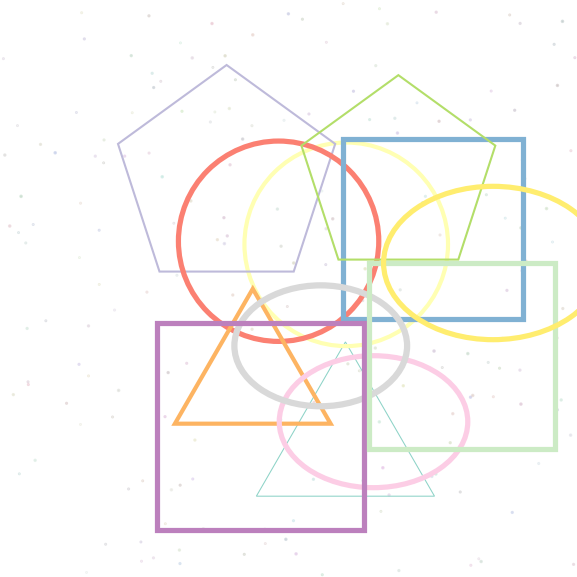[{"shape": "triangle", "thickness": 0.5, "radius": 0.89, "center": [0.598, 0.229]}, {"shape": "circle", "thickness": 2, "radius": 0.88, "center": [0.6, 0.576]}, {"shape": "pentagon", "thickness": 1, "radius": 0.99, "center": [0.392, 0.689]}, {"shape": "circle", "thickness": 2.5, "radius": 0.87, "center": [0.482, 0.581]}, {"shape": "square", "thickness": 2.5, "radius": 0.78, "center": [0.749, 0.603]}, {"shape": "triangle", "thickness": 2, "radius": 0.78, "center": [0.438, 0.343]}, {"shape": "pentagon", "thickness": 1, "radius": 0.88, "center": [0.69, 0.692]}, {"shape": "oval", "thickness": 2.5, "radius": 0.82, "center": [0.647, 0.269]}, {"shape": "oval", "thickness": 3, "radius": 0.75, "center": [0.555, 0.4]}, {"shape": "square", "thickness": 2.5, "radius": 0.9, "center": [0.451, 0.26]}, {"shape": "square", "thickness": 2.5, "radius": 0.8, "center": [0.801, 0.383]}, {"shape": "oval", "thickness": 2.5, "radius": 0.95, "center": [0.854, 0.544]}]